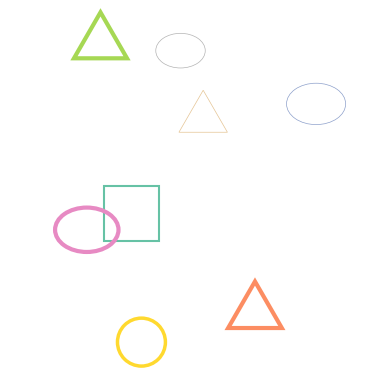[{"shape": "square", "thickness": 1.5, "radius": 0.36, "center": [0.342, 0.445]}, {"shape": "triangle", "thickness": 3, "radius": 0.4, "center": [0.662, 0.188]}, {"shape": "oval", "thickness": 0.5, "radius": 0.38, "center": [0.821, 0.73]}, {"shape": "oval", "thickness": 3, "radius": 0.41, "center": [0.225, 0.403]}, {"shape": "triangle", "thickness": 3, "radius": 0.4, "center": [0.261, 0.888]}, {"shape": "circle", "thickness": 2.5, "radius": 0.31, "center": [0.367, 0.111]}, {"shape": "triangle", "thickness": 0.5, "radius": 0.36, "center": [0.528, 0.693]}, {"shape": "oval", "thickness": 0.5, "radius": 0.32, "center": [0.469, 0.868]}]